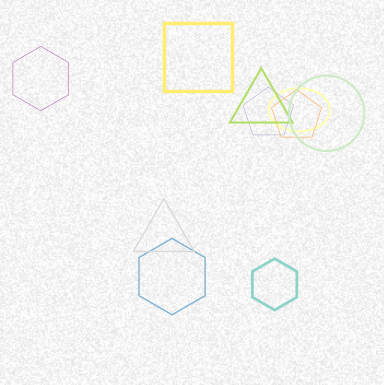[{"shape": "hexagon", "thickness": 2, "radius": 0.33, "center": [0.713, 0.261]}, {"shape": "oval", "thickness": 1.5, "radius": 0.4, "center": [0.777, 0.715]}, {"shape": "pentagon", "thickness": 0.5, "radius": 0.34, "center": [0.697, 0.705]}, {"shape": "hexagon", "thickness": 1, "radius": 0.5, "center": [0.447, 0.282]}, {"shape": "pentagon", "thickness": 0.5, "radius": 0.34, "center": [0.77, 0.699]}, {"shape": "triangle", "thickness": 1.5, "radius": 0.47, "center": [0.679, 0.729]}, {"shape": "triangle", "thickness": 1, "radius": 0.46, "center": [0.425, 0.393]}, {"shape": "hexagon", "thickness": 0.5, "radius": 0.42, "center": [0.106, 0.796]}, {"shape": "circle", "thickness": 1.5, "radius": 0.49, "center": [0.848, 0.706]}, {"shape": "square", "thickness": 2.5, "radius": 0.44, "center": [0.514, 0.853]}]